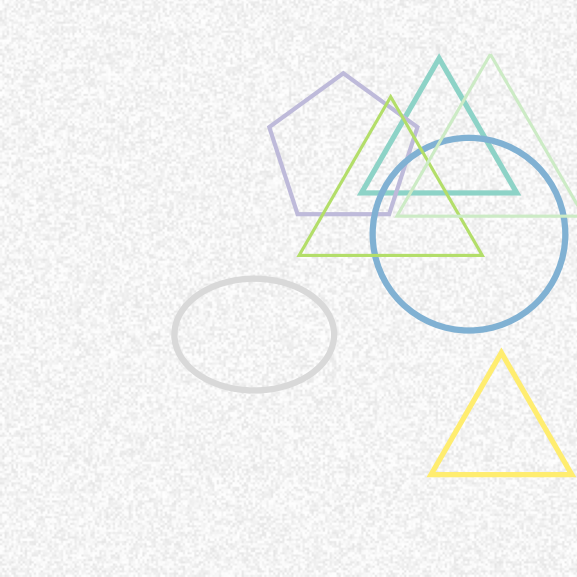[{"shape": "triangle", "thickness": 2.5, "radius": 0.78, "center": [0.76, 0.743]}, {"shape": "pentagon", "thickness": 2, "radius": 0.67, "center": [0.595, 0.737]}, {"shape": "circle", "thickness": 3, "radius": 0.83, "center": [0.812, 0.594]}, {"shape": "triangle", "thickness": 1.5, "radius": 0.92, "center": [0.677, 0.648]}, {"shape": "oval", "thickness": 3, "radius": 0.69, "center": [0.44, 0.42]}, {"shape": "triangle", "thickness": 1.5, "radius": 0.93, "center": [0.849, 0.718]}, {"shape": "triangle", "thickness": 2.5, "radius": 0.7, "center": [0.868, 0.248]}]